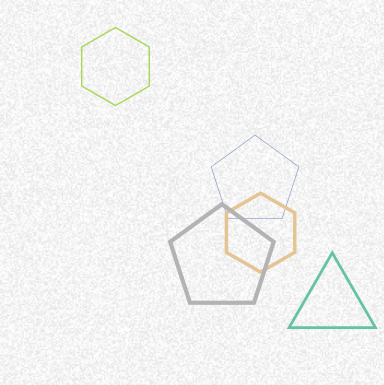[{"shape": "triangle", "thickness": 2, "radius": 0.65, "center": [0.863, 0.214]}, {"shape": "pentagon", "thickness": 0.5, "radius": 0.6, "center": [0.662, 0.529]}, {"shape": "hexagon", "thickness": 1, "radius": 0.51, "center": [0.3, 0.827]}, {"shape": "hexagon", "thickness": 2.5, "radius": 0.51, "center": [0.677, 0.396]}, {"shape": "pentagon", "thickness": 3, "radius": 0.71, "center": [0.576, 0.328]}]